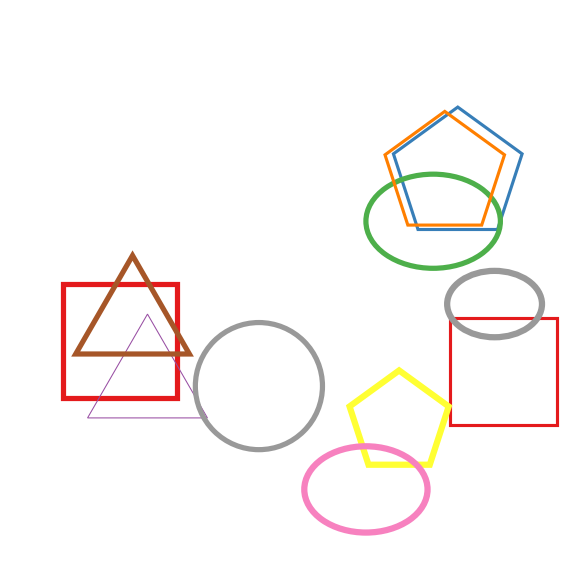[{"shape": "square", "thickness": 2.5, "radius": 0.5, "center": [0.208, 0.408]}, {"shape": "square", "thickness": 1.5, "radius": 0.46, "center": [0.872, 0.356]}, {"shape": "pentagon", "thickness": 1.5, "radius": 0.59, "center": [0.793, 0.697]}, {"shape": "oval", "thickness": 2.5, "radius": 0.58, "center": [0.75, 0.616]}, {"shape": "triangle", "thickness": 0.5, "radius": 0.6, "center": [0.255, 0.335]}, {"shape": "pentagon", "thickness": 1.5, "radius": 0.54, "center": [0.77, 0.697]}, {"shape": "pentagon", "thickness": 3, "radius": 0.45, "center": [0.691, 0.267]}, {"shape": "triangle", "thickness": 2.5, "radius": 0.57, "center": [0.23, 0.443]}, {"shape": "oval", "thickness": 3, "radius": 0.53, "center": [0.634, 0.152]}, {"shape": "oval", "thickness": 3, "radius": 0.41, "center": [0.856, 0.473]}, {"shape": "circle", "thickness": 2.5, "radius": 0.55, "center": [0.448, 0.331]}]